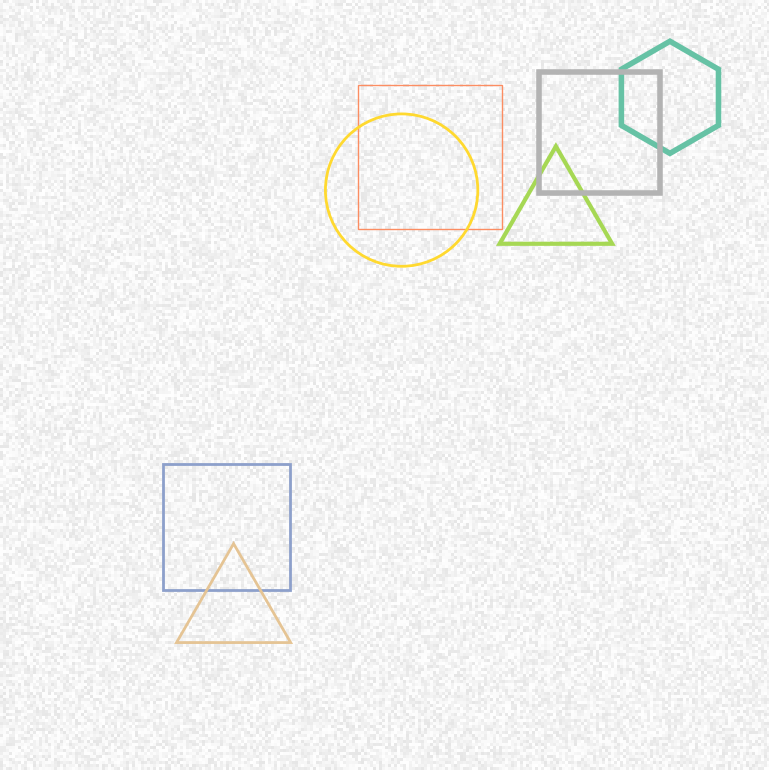[{"shape": "hexagon", "thickness": 2, "radius": 0.36, "center": [0.87, 0.874]}, {"shape": "square", "thickness": 0.5, "radius": 0.47, "center": [0.558, 0.796]}, {"shape": "square", "thickness": 1, "radius": 0.41, "center": [0.294, 0.316]}, {"shape": "triangle", "thickness": 1.5, "radius": 0.42, "center": [0.722, 0.726]}, {"shape": "circle", "thickness": 1, "radius": 0.49, "center": [0.522, 0.753]}, {"shape": "triangle", "thickness": 1, "radius": 0.43, "center": [0.303, 0.208]}, {"shape": "square", "thickness": 2, "radius": 0.39, "center": [0.778, 0.828]}]